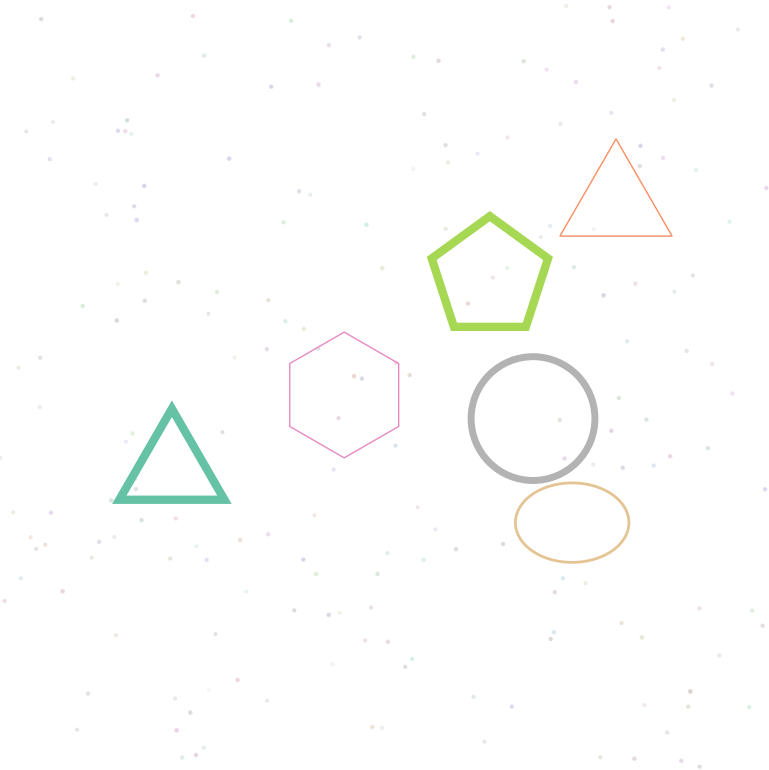[{"shape": "triangle", "thickness": 3, "radius": 0.39, "center": [0.223, 0.39]}, {"shape": "triangle", "thickness": 0.5, "radius": 0.42, "center": [0.8, 0.735]}, {"shape": "hexagon", "thickness": 0.5, "radius": 0.41, "center": [0.447, 0.487]}, {"shape": "pentagon", "thickness": 3, "radius": 0.4, "center": [0.636, 0.64]}, {"shape": "oval", "thickness": 1, "radius": 0.37, "center": [0.743, 0.321]}, {"shape": "circle", "thickness": 2.5, "radius": 0.4, "center": [0.692, 0.456]}]